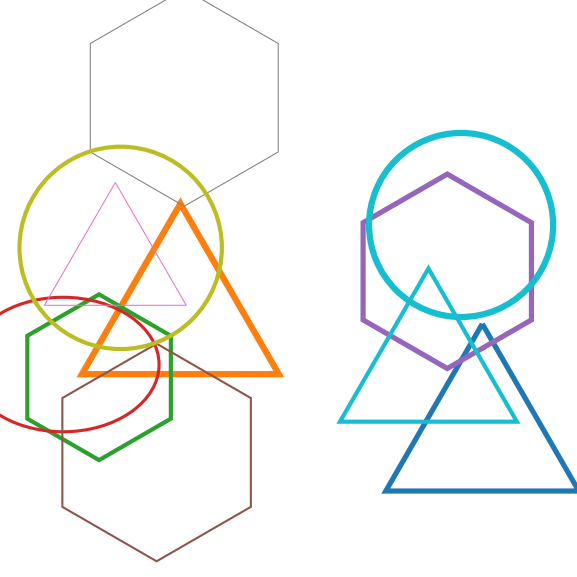[{"shape": "triangle", "thickness": 2.5, "radius": 0.96, "center": [0.835, 0.245]}, {"shape": "triangle", "thickness": 3, "radius": 0.98, "center": [0.312, 0.45]}, {"shape": "hexagon", "thickness": 2, "radius": 0.72, "center": [0.172, 0.346]}, {"shape": "oval", "thickness": 1.5, "radius": 0.83, "center": [0.109, 0.368]}, {"shape": "hexagon", "thickness": 2.5, "radius": 0.84, "center": [0.774, 0.529]}, {"shape": "hexagon", "thickness": 1, "radius": 0.94, "center": [0.271, 0.216]}, {"shape": "triangle", "thickness": 0.5, "radius": 0.71, "center": [0.2, 0.541]}, {"shape": "hexagon", "thickness": 0.5, "radius": 0.94, "center": [0.319, 0.83]}, {"shape": "circle", "thickness": 2, "radius": 0.88, "center": [0.209, 0.57]}, {"shape": "circle", "thickness": 3, "radius": 0.8, "center": [0.798, 0.61]}, {"shape": "triangle", "thickness": 2, "radius": 0.88, "center": [0.742, 0.357]}]